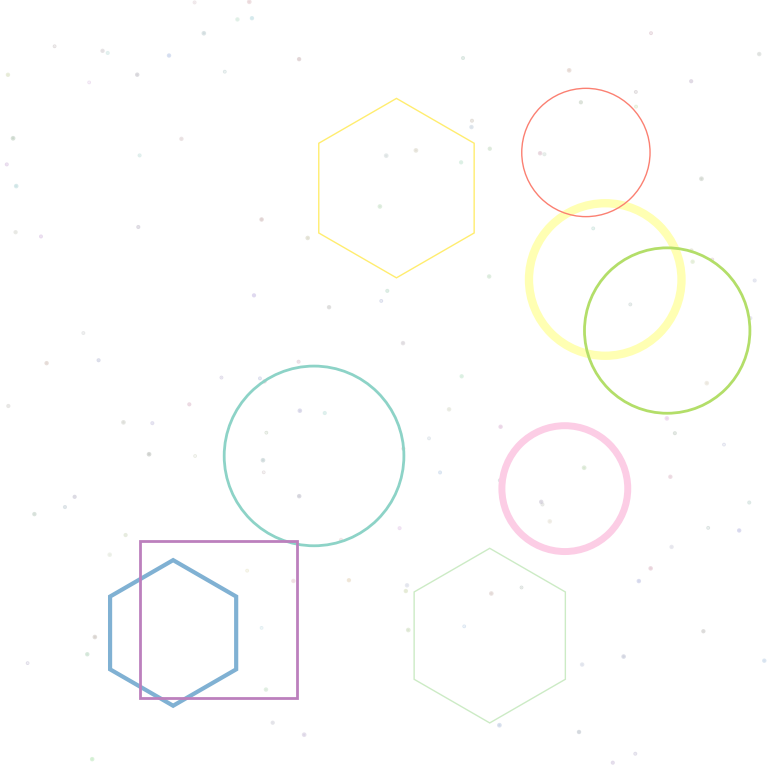[{"shape": "circle", "thickness": 1, "radius": 0.58, "center": [0.408, 0.408]}, {"shape": "circle", "thickness": 3, "radius": 0.5, "center": [0.786, 0.637]}, {"shape": "circle", "thickness": 0.5, "radius": 0.42, "center": [0.761, 0.802]}, {"shape": "hexagon", "thickness": 1.5, "radius": 0.47, "center": [0.225, 0.178]}, {"shape": "circle", "thickness": 1, "radius": 0.54, "center": [0.866, 0.571]}, {"shape": "circle", "thickness": 2.5, "radius": 0.41, "center": [0.734, 0.365]}, {"shape": "square", "thickness": 1, "radius": 0.51, "center": [0.284, 0.195]}, {"shape": "hexagon", "thickness": 0.5, "radius": 0.57, "center": [0.636, 0.175]}, {"shape": "hexagon", "thickness": 0.5, "radius": 0.58, "center": [0.515, 0.756]}]